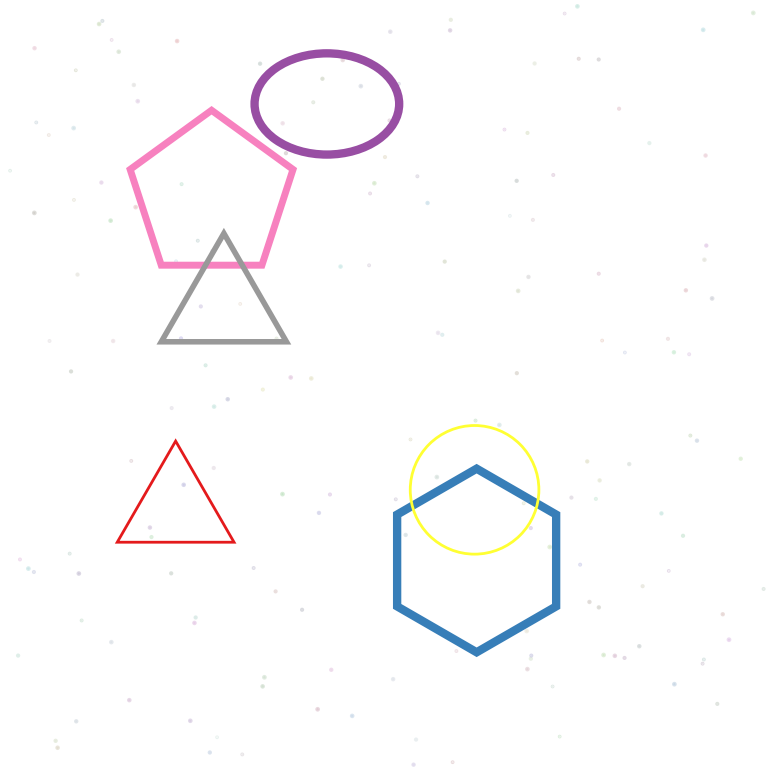[{"shape": "triangle", "thickness": 1, "radius": 0.44, "center": [0.228, 0.34]}, {"shape": "hexagon", "thickness": 3, "radius": 0.6, "center": [0.619, 0.272]}, {"shape": "oval", "thickness": 3, "radius": 0.47, "center": [0.425, 0.865]}, {"shape": "circle", "thickness": 1, "radius": 0.42, "center": [0.616, 0.364]}, {"shape": "pentagon", "thickness": 2.5, "radius": 0.56, "center": [0.275, 0.746]}, {"shape": "triangle", "thickness": 2, "radius": 0.47, "center": [0.291, 0.603]}]